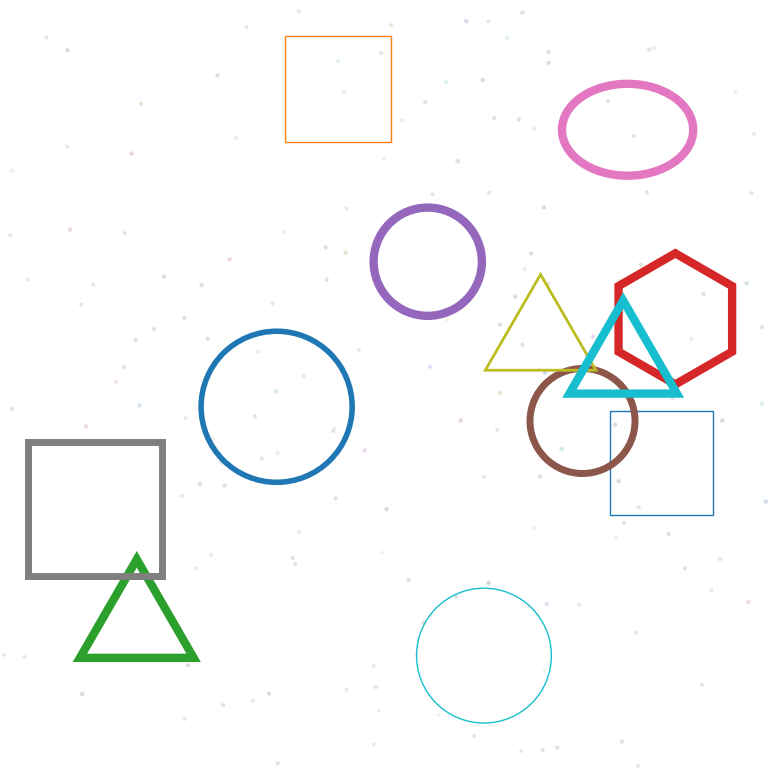[{"shape": "square", "thickness": 0.5, "radius": 0.34, "center": [0.859, 0.399]}, {"shape": "circle", "thickness": 2, "radius": 0.49, "center": [0.359, 0.472]}, {"shape": "square", "thickness": 0.5, "radius": 0.34, "center": [0.439, 0.885]}, {"shape": "triangle", "thickness": 3, "radius": 0.43, "center": [0.178, 0.188]}, {"shape": "hexagon", "thickness": 3, "radius": 0.43, "center": [0.877, 0.586]}, {"shape": "circle", "thickness": 3, "radius": 0.35, "center": [0.556, 0.66]}, {"shape": "circle", "thickness": 2.5, "radius": 0.34, "center": [0.757, 0.453]}, {"shape": "oval", "thickness": 3, "radius": 0.43, "center": [0.815, 0.831]}, {"shape": "square", "thickness": 2.5, "radius": 0.43, "center": [0.124, 0.339]}, {"shape": "triangle", "thickness": 1, "radius": 0.41, "center": [0.702, 0.561]}, {"shape": "circle", "thickness": 0.5, "radius": 0.44, "center": [0.629, 0.149]}, {"shape": "triangle", "thickness": 3, "radius": 0.4, "center": [0.809, 0.529]}]